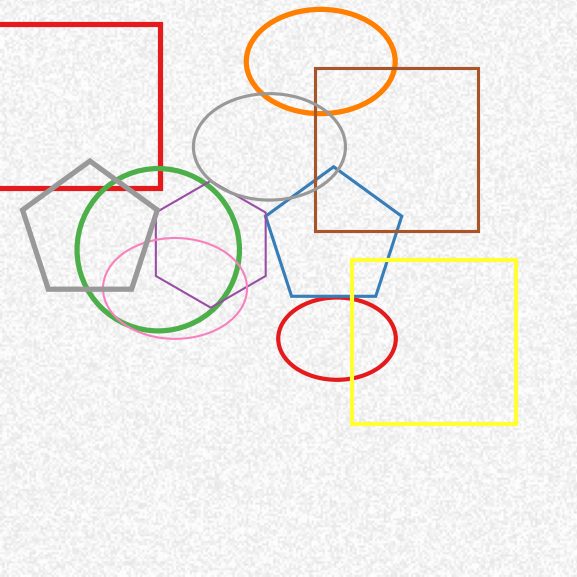[{"shape": "square", "thickness": 2.5, "radius": 0.71, "center": [0.135, 0.816]}, {"shape": "oval", "thickness": 2, "radius": 0.51, "center": [0.584, 0.413]}, {"shape": "pentagon", "thickness": 1.5, "radius": 0.62, "center": [0.578, 0.586]}, {"shape": "circle", "thickness": 2.5, "radius": 0.7, "center": [0.274, 0.567]}, {"shape": "hexagon", "thickness": 1, "radius": 0.55, "center": [0.365, 0.576]}, {"shape": "oval", "thickness": 2.5, "radius": 0.64, "center": [0.555, 0.893]}, {"shape": "square", "thickness": 2, "radius": 0.71, "center": [0.752, 0.407]}, {"shape": "square", "thickness": 1.5, "radius": 0.71, "center": [0.686, 0.74]}, {"shape": "oval", "thickness": 1, "radius": 0.62, "center": [0.303, 0.5]}, {"shape": "oval", "thickness": 1.5, "radius": 0.66, "center": [0.467, 0.745]}, {"shape": "pentagon", "thickness": 2.5, "radius": 0.61, "center": [0.156, 0.598]}]